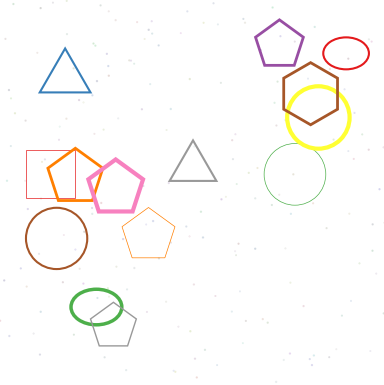[{"shape": "oval", "thickness": 1.5, "radius": 0.3, "center": [0.899, 0.861]}, {"shape": "square", "thickness": 0.5, "radius": 0.32, "center": [0.131, 0.548]}, {"shape": "triangle", "thickness": 1.5, "radius": 0.38, "center": [0.169, 0.798]}, {"shape": "circle", "thickness": 0.5, "radius": 0.4, "center": [0.766, 0.547]}, {"shape": "oval", "thickness": 2.5, "radius": 0.33, "center": [0.25, 0.203]}, {"shape": "pentagon", "thickness": 2, "radius": 0.33, "center": [0.726, 0.883]}, {"shape": "pentagon", "thickness": 0.5, "radius": 0.36, "center": [0.386, 0.389]}, {"shape": "pentagon", "thickness": 2, "radius": 0.38, "center": [0.196, 0.54]}, {"shape": "circle", "thickness": 3, "radius": 0.41, "center": [0.827, 0.695]}, {"shape": "circle", "thickness": 1.5, "radius": 0.4, "center": [0.147, 0.381]}, {"shape": "hexagon", "thickness": 2, "radius": 0.4, "center": [0.807, 0.757]}, {"shape": "pentagon", "thickness": 3, "radius": 0.37, "center": [0.301, 0.511]}, {"shape": "triangle", "thickness": 1.5, "radius": 0.35, "center": [0.501, 0.565]}, {"shape": "pentagon", "thickness": 1, "radius": 0.31, "center": [0.295, 0.152]}]